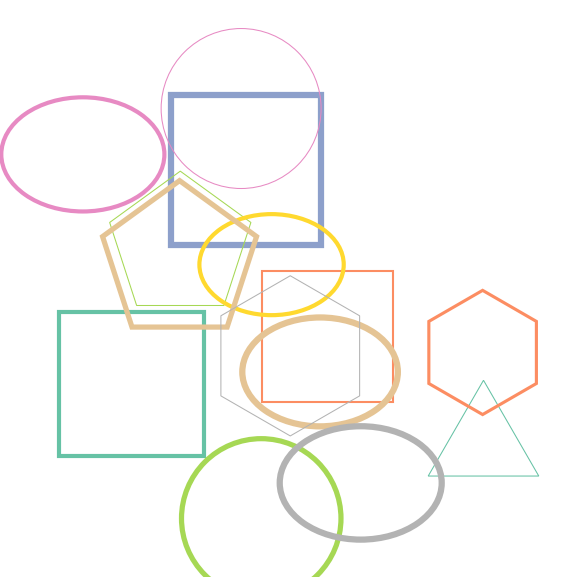[{"shape": "triangle", "thickness": 0.5, "radius": 0.55, "center": [0.837, 0.23]}, {"shape": "square", "thickness": 2, "radius": 0.63, "center": [0.228, 0.334]}, {"shape": "square", "thickness": 1, "radius": 0.57, "center": [0.568, 0.416]}, {"shape": "hexagon", "thickness": 1.5, "radius": 0.54, "center": [0.836, 0.389]}, {"shape": "square", "thickness": 3, "radius": 0.65, "center": [0.426, 0.704]}, {"shape": "oval", "thickness": 2, "radius": 0.71, "center": [0.143, 0.732]}, {"shape": "circle", "thickness": 0.5, "radius": 0.69, "center": [0.418, 0.811]}, {"shape": "pentagon", "thickness": 0.5, "radius": 0.64, "center": [0.312, 0.574]}, {"shape": "circle", "thickness": 2.5, "radius": 0.69, "center": [0.452, 0.101]}, {"shape": "oval", "thickness": 2, "radius": 0.62, "center": [0.47, 0.541]}, {"shape": "oval", "thickness": 3, "radius": 0.67, "center": [0.554, 0.355]}, {"shape": "pentagon", "thickness": 2.5, "radius": 0.7, "center": [0.311, 0.546]}, {"shape": "hexagon", "thickness": 0.5, "radius": 0.69, "center": [0.503, 0.383]}, {"shape": "oval", "thickness": 3, "radius": 0.7, "center": [0.625, 0.163]}]